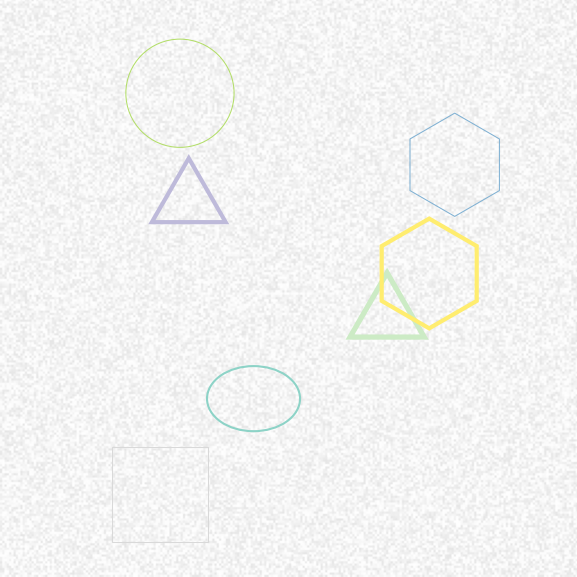[{"shape": "oval", "thickness": 1, "radius": 0.4, "center": [0.439, 0.309]}, {"shape": "triangle", "thickness": 2, "radius": 0.37, "center": [0.327, 0.651]}, {"shape": "hexagon", "thickness": 0.5, "radius": 0.45, "center": [0.787, 0.714]}, {"shape": "circle", "thickness": 0.5, "radius": 0.47, "center": [0.312, 0.838]}, {"shape": "square", "thickness": 0.5, "radius": 0.41, "center": [0.277, 0.143]}, {"shape": "triangle", "thickness": 2.5, "radius": 0.37, "center": [0.67, 0.453]}, {"shape": "hexagon", "thickness": 2, "radius": 0.47, "center": [0.743, 0.526]}]